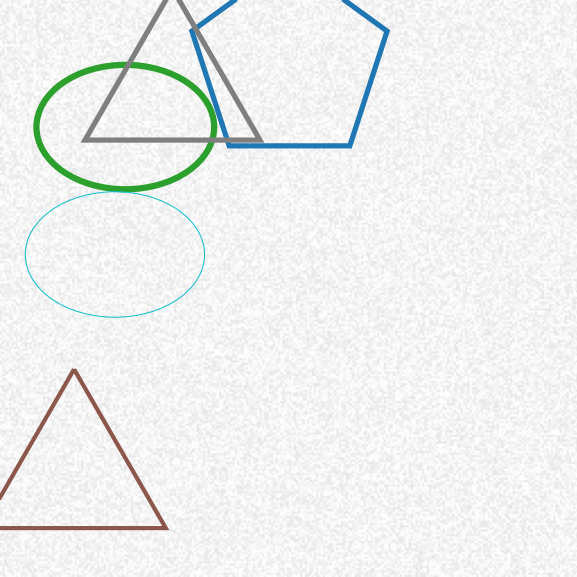[{"shape": "pentagon", "thickness": 2.5, "radius": 0.89, "center": [0.501, 0.89]}, {"shape": "oval", "thickness": 3, "radius": 0.77, "center": [0.217, 0.779]}, {"shape": "triangle", "thickness": 2, "radius": 0.92, "center": [0.128, 0.176]}, {"shape": "triangle", "thickness": 2.5, "radius": 0.87, "center": [0.299, 0.844]}, {"shape": "oval", "thickness": 0.5, "radius": 0.78, "center": [0.199, 0.558]}]